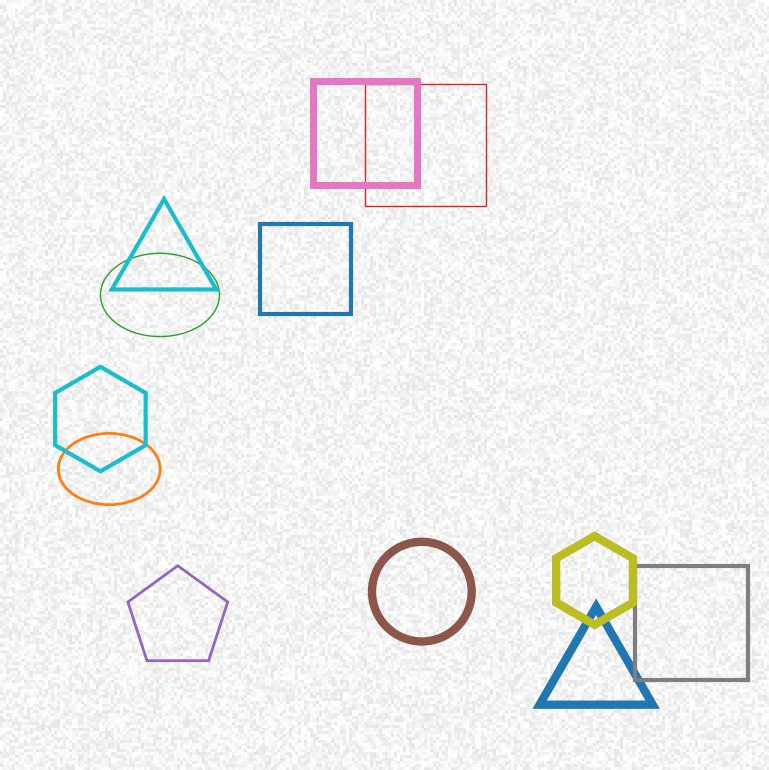[{"shape": "triangle", "thickness": 3, "radius": 0.42, "center": [0.774, 0.127]}, {"shape": "square", "thickness": 1.5, "radius": 0.29, "center": [0.396, 0.651]}, {"shape": "oval", "thickness": 1, "radius": 0.33, "center": [0.142, 0.391]}, {"shape": "oval", "thickness": 0.5, "radius": 0.39, "center": [0.208, 0.617]}, {"shape": "square", "thickness": 0.5, "radius": 0.39, "center": [0.553, 0.812]}, {"shape": "pentagon", "thickness": 1, "radius": 0.34, "center": [0.231, 0.197]}, {"shape": "circle", "thickness": 3, "radius": 0.32, "center": [0.548, 0.232]}, {"shape": "square", "thickness": 2.5, "radius": 0.34, "center": [0.474, 0.827]}, {"shape": "square", "thickness": 1.5, "radius": 0.37, "center": [0.898, 0.191]}, {"shape": "hexagon", "thickness": 3, "radius": 0.29, "center": [0.772, 0.246]}, {"shape": "triangle", "thickness": 1.5, "radius": 0.39, "center": [0.213, 0.663]}, {"shape": "hexagon", "thickness": 1.5, "radius": 0.34, "center": [0.13, 0.456]}]